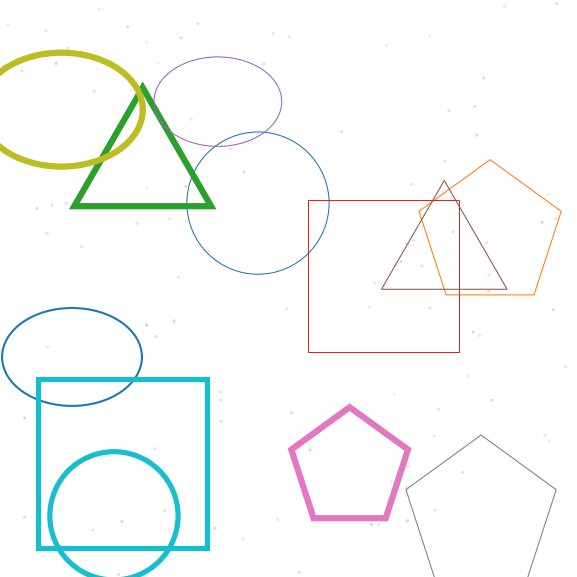[{"shape": "circle", "thickness": 0.5, "radius": 0.62, "center": [0.447, 0.647]}, {"shape": "oval", "thickness": 1, "radius": 0.61, "center": [0.125, 0.381]}, {"shape": "pentagon", "thickness": 0.5, "radius": 0.65, "center": [0.849, 0.593]}, {"shape": "triangle", "thickness": 3, "radius": 0.68, "center": [0.247, 0.71]}, {"shape": "square", "thickness": 0.5, "radius": 0.66, "center": [0.664, 0.521]}, {"shape": "oval", "thickness": 0.5, "radius": 0.55, "center": [0.377, 0.823]}, {"shape": "triangle", "thickness": 0.5, "radius": 0.63, "center": [0.769, 0.561]}, {"shape": "pentagon", "thickness": 3, "radius": 0.53, "center": [0.605, 0.188]}, {"shape": "pentagon", "thickness": 0.5, "radius": 0.68, "center": [0.833, 0.109]}, {"shape": "oval", "thickness": 3, "radius": 0.7, "center": [0.106, 0.809]}, {"shape": "square", "thickness": 2.5, "radius": 0.73, "center": [0.212, 0.196]}, {"shape": "circle", "thickness": 2.5, "radius": 0.56, "center": [0.197, 0.106]}]